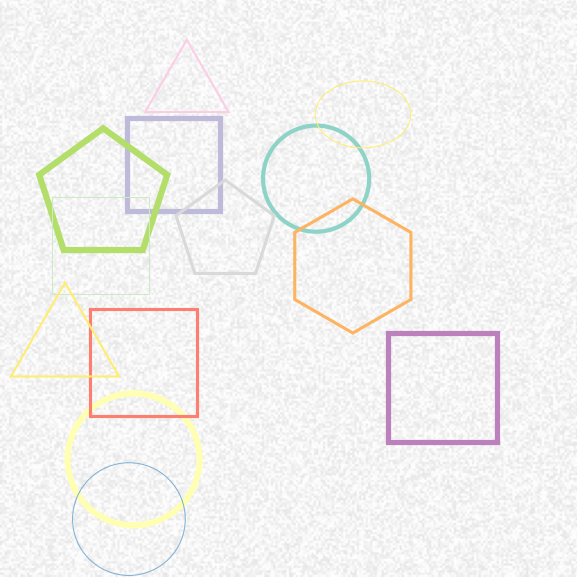[{"shape": "circle", "thickness": 2, "radius": 0.46, "center": [0.547, 0.69]}, {"shape": "circle", "thickness": 3, "radius": 0.57, "center": [0.231, 0.204]}, {"shape": "square", "thickness": 2.5, "radius": 0.4, "center": [0.301, 0.714]}, {"shape": "square", "thickness": 1.5, "radius": 0.47, "center": [0.248, 0.371]}, {"shape": "circle", "thickness": 0.5, "radius": 0.49, "center": [0.223, 0.1]}, {"shape": "hexagon", "thickness": 1.5, "radius": 0.58, "center": [0.611, 0.539]}, {"shape": "pentagon", "thickness": 3, "radius": 0.58, "center": [0.179, 0.66]}, {"shape": "triangle", "thickness": 1, "radius": 0.42, "center": [0.323, 0.847]}, {"shape": "pentagon", "thickness": 1.5, "radius": 0.45, "center": [0.39, 0.598]}, {"shape": "square", "thickness": 2.5, "radius": 0.47, "center": [0.766, 0.328]}, {"shape": "square", "thickness": 0.5, "radius": 0.42, "center": [0.174, 0.574]}, {"shape": "oval", "thickness": 0.5, "radius": 0.41, "center": [0.628, 0.801]}, {"shape": "triangle", "thickness": 1, "radius": 0.54, "center": [0.113, 0.401]}]